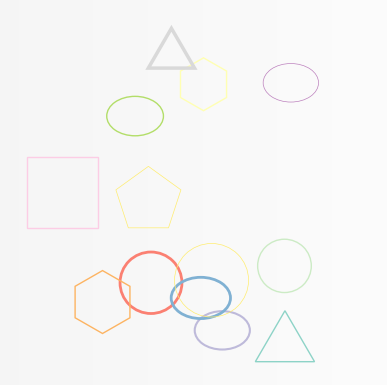[{"shape": "triangle", "thickness": 1, "radius": 0.44, "center": [0.735, 0.105]}, {"shape": "hexagon", "thickness": 1, "radius": 0.34, "center": [0.525, 0.781]}, {"shape": "oval", "thickness": 1.5, "radius": 0.36, "center": [0.574, 0.142]}, {"shape": "circle", "thickness": 2, "radius": 0.4, "center": [0.39, 0.266]}, {"shape": "oval", "thickness": 2, "radius": 0.38, "center": [0.518, 0.226]}, {"shape": "hexagon", "thickness": 1, "radius": 0.41, "center": [0.265, 0.215]}, {"shape": "oval", "thickness": 1, "radius": 0.37, "center": [0.349, 0.699]}, {"shape": "square", "thickness": 1, "radius": 0.46, "center": [0.161, 0.499]}, {"shape": "triangle", "thickness": 2.5, "radius": 0.34, "center": [0.442, 0.858]}, {"shape": "oval", "thickness": 0.5, "radius": 0.36, "center": [0.751, 0.785]}, {"shape": "circle", "thickness": 1, "radius": 0.35, "center": [0.734, 0.309]}, {"shape": "circle", "thickness": 0.5, "radius": 0.48, "center": [0.546, 0.272]}, {"shape": "pentagon", "thickness": 0.5, "radius": 0.44, "center": [0.383, 0.48]}]